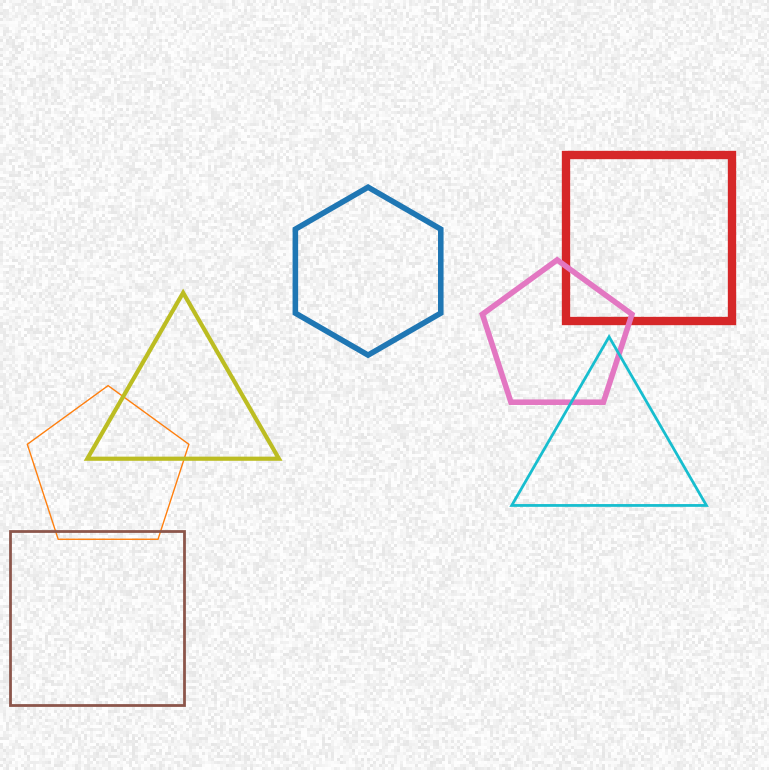[{"shape": "hexagon", "thickness": 2, "radius": 0.55, "center": [0.478, 0.648]}, {"shape": "pentagon", "thickness": 0.5, "radius": 0.55, "center": [0.14, 0.389]}, {"shape": "square", "thickness": 3, "radius": 0.54, "center": [0.842, 0.69]}, {"shape": "square", "thickness": 1, "radius": 0.56, "center": [0.126, 0.198]}, {"shape": "pentagon", "thickness": 2, "radius": 0.51, "center": [0.724, 0.56]}, {"shape": "triangle", "thickness": 1.5, "radius": 0.72, "center": [0.238, 0.476]}, {"shape": "triangle", "thickness": 1, "radius": 0.73, "center": [0.791, 0.417]}]